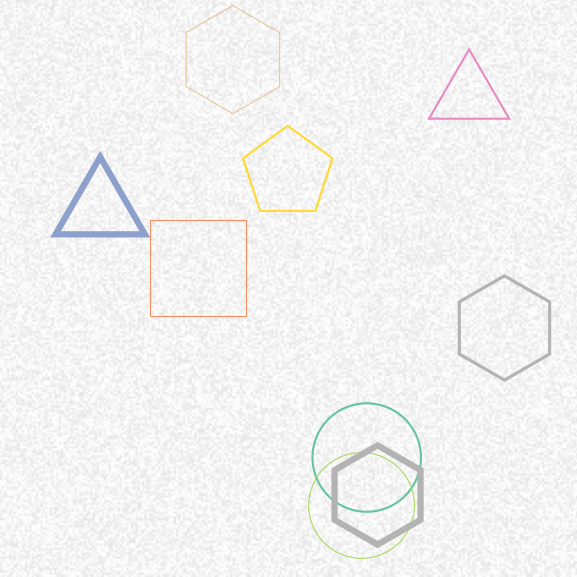[{"shape": "circle", "thickness": 1, "radius": 0.47, "center": [0.635, 0.207]}, {"shape": "square", "thickness": 0.5, "radius": 0.42, "center": [0.343, 0.535]}, {"shape": "triangle", "thickness": 3, "radius": 0.45, "center": [0.174, 0.638]}, {"shape": "triangle", "thickness": 1, "radius": 0.4, "center": [0.812, 0.834]}, {"shape": "circle", "thickness": 0.5, "radius": 0.46, "center": [0.626, 0.124]}, {"shape": "pentagon", "thickness": 1, "radius": 0.41, "center": [0.498, 0.7]}, {"shape": "hexagon", "thickness": 0.5, "radius": 0.47, "center": [0.403, 0.896]}, {"shape": "hexagon", "thickness": 1.5, "radius": 0.45, "center": [0.874, 0.431]}, {"shape": "hexagon", "thickness": 3, "radius": 0.43, "center": [0.654, 0.142]}]